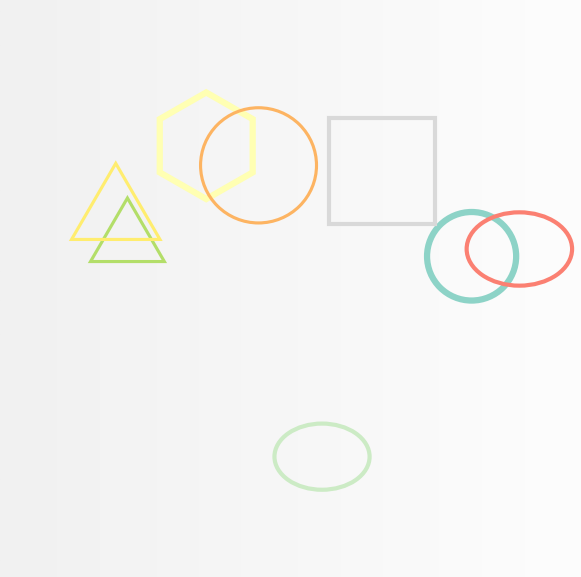[{"shape": "circle", "thickness": 3, "radius": 0.38, "center": [0.811, 0.555]}, {"shape": "hexagon", "thickness": 3, "radius": 0.46, "center": [0.355, 0.747]}, {"shape": "oval", "thickness": 2, "radius": 0.45, "center": [0.894, 0.568]}, {"shape": "circle", "thickness": 1.5, "radius": 0.5, "center": [0.445, 0.713]}, {"shape": "triangle", "thickness": 1.5, "radius": 0.37, "center": [0.219, 0.583]}, {"shape": "square", "thickness": 2, "radius": 0.46, "center": [0.657, 0.703]}, {"shape": "oval", "thickness": 2, "radius": 0.41, "center": [0.554, 0.208]}, {"shape": "triangle", "thickness": 1.5, "radius": 0.44, "center": [0.199, 0.628]}]